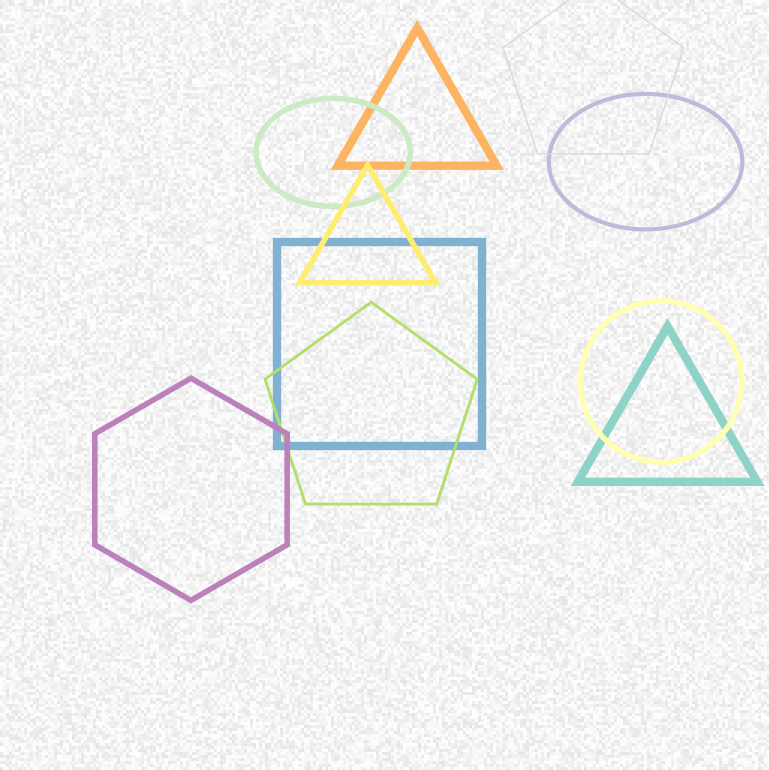[{"shape": "triangle", "thickness": 3, "radius": 0.67, "center": [0.867, 0.442]}, {"shape": "circle", "thickness": 2, "radius": 0.52, "center": [0.859, 0.504]}, {"shape": "oval", "thickness": 1.5, "radius": 0.63, "center": [0.838, 0.79]}, {"shape": "square", "thickness": 3, "radius": 0.66, "center": [0.493, 0.553]}, {"shape": "triangle", "thickness": 3, "radius": 0.6, "center": [0.542, 0.844]}, {"shape": "pentagon", "thickness": 1, "radius": 0.72, "center": [0.482, 0.463]}, {"shape": "pentagon", "thickness": 0.5, "radius": 0.62, "center": [0.771, 0.9]}, {"shape": "hexagon", "thickness": 2, "radius": 0.72, "center": [0.248, 0.365]}, {"shape": "oval", "thickness": 2, "radius": 0.5, "center": [0.433, 0.802]}, {"shape": "triangle", "thickness": 2, "radius": 0.51, "center": [0.477, 0.684]}]